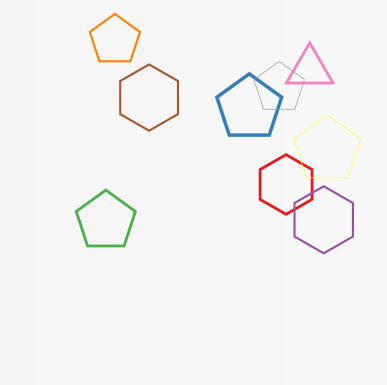[{"shape": "hexagon", "thickness": 2, "radius": 0.39, "center": [0.738, 0.521]}, {"shape": "pentagon", "thickness": 2.5, "radius": 0.44, "center": [0.643, 0.72]}, {"shape": "pentagon", "thickness": 2, "radius": 0.4, "center": [0.273, 0.426]}, {"shape": "hexagon", "thickness": 1.5, "radius": 0.44, "center": [0.835, 0.429]}, {"shape": "pentagon", "thickness": 1.5, "radius": 0.34, "center": [0.296, 0.896]}, {"shape": "pentagon", "thickness": 0.5, "radius": 0.45, "center": [0.844, 0.611]}, {"shape": "hexagon", "thickness": 1.5, "radius": 0.43, "center": [0.385, 0.747]}, {"shape": "triangle", "thickness": 2, "radius": 0.35, "center": [0.799, 0.819]}, {"shape": "pentagon", "thickness": 0.5, "radius": 0.34, "center": [0.721, 0.772]}]